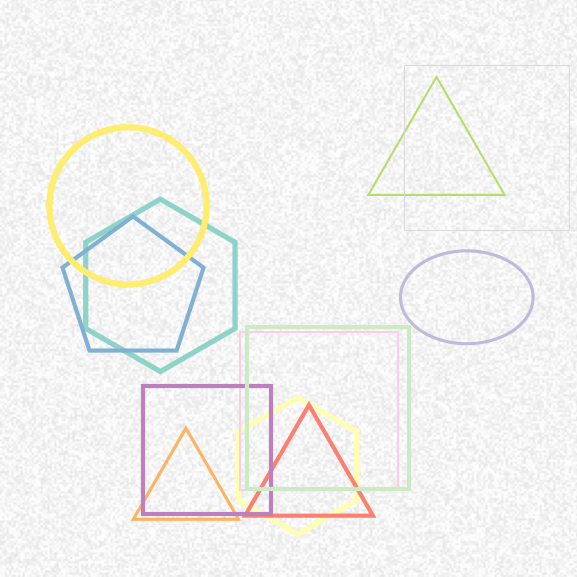[{"shape": "hexagon", "thickness": 2.5, "radius": 0.75, "center": [0.278, 0.505]}, {"shape": "hexagon", "thickness": 2.5, "radius": 0.59, "center": [0.515, 0.192]}, {"shape": "oval", "thickness": 1.5, "radius": 0.57, "center": [0.808, 0.484]}, {"shape": "triangle", "thickness": 2, "radius": 0.64, "center": [0.535, 0.17]}, {"shape": "pentagon", "thickness": 2, "radius": 0.64, "center": [0.23, 0.496]}, {"shape": "triangle", "thickness": 1.5, "radius": 0.53, "center": [0.322, 0.153]}, {"shape": "triangle", "thickness": 1, "radius": 0.68, "center": [0.756, 0.73]}, {"shape": "square", "thickness": 1, "radius": 0.68, "center": [0.552, 0.287]}, {"shape": "square", "thickness": 0.5, "radius": 0.72, "center": [0.842, 0.744]}, {"shape": "square", "thickness": 2, "radius": 0.55, "center": [0.359, 0.22]}, {"shape": "square", "thickness": 2, "radius": 0.7, "center": [0.568, 0.292]}, {"shape": "circle", "thickness": 3, "radius": 0.68, "center": [0.222, 0.643]}]